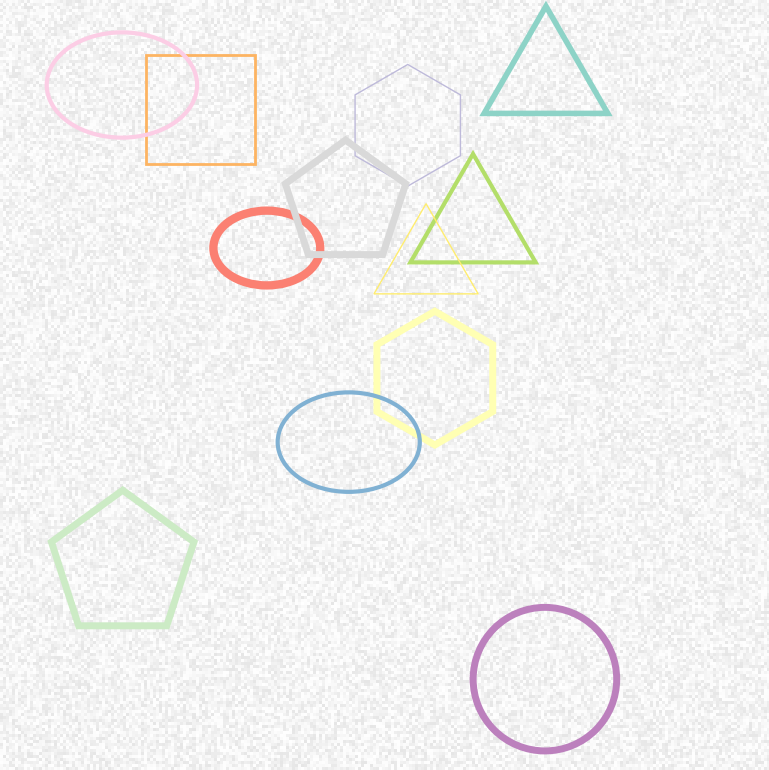[{"shape": "triangle", "thickness": 2, "radius": 0.46, "center": [0.709, 0.899]}, {"shape": "hexagon", "thickness": 2.5, "radius": 0.43, "center": [0.565, 0.509]}, {"shape": "hexagon", "thickness": 0.5, "radius": 0.39, "center": [0.53, 0.837]}, {"shape": "oval", "thickness": 3, "radius": 0.35, "center": [0.347, 0.678]}, {"shape": "oval", "thickness": 1.5, "radius": 0.46, "center": [0.453, 0.426]}, {"shape": "square", "thickness": 1, "radius": 0.35, "center": [0.26, 0.858]}, {"shape": "triangle", "thickness": 1.5, "radius": 0.47, "center": [0.614, 0.706]}, {"shape": "oval", "thickness": 1.5, "radius": 0.49, "center": [0.158, 0.89]}, {"shape": "pentagon", "thickness": 2.5, "radius": 0.41, "center": [0.449, 0.736]}, {"shape": "circle", "thickness": 2.5, "radius": 0.47, "center": [0.708, 0.118]}, {"shape": "pentagon", "thickness": 2.5, "radius": 0.49, "center": [0.159, 0.266]}, {"shape": "triangle", "thickness": 0.5, "radius": 0.39, "center": [0.553, 0.657]}]